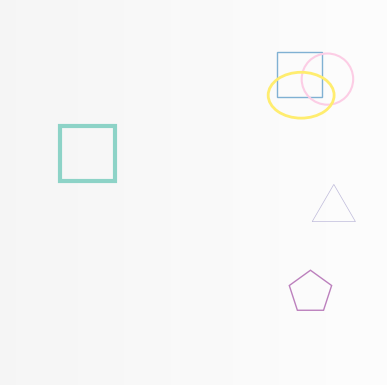[{"shape": "square", "thickness": 3, "radius": 0.36, "center": [0.226, 0.6]}, {"shape": "triangle", "thickness": 0.5, "radius": 0.32, "center": [0.861, 0.457]}, {"shape": "square", "thickness": 1, "radius": 0.29, "center": [0.772, 0.807]}, {"shape": "circle", "thickness": 1.5, "radius": 0.33, "center": [0.845, 0.795]}, {"shape": "pentagon", "thickness": 1, "radius": 0.29, "center": [0.801, 0.241]}, {"shape": "oval", "thickness": 2, "radius": 0.43, "center": [0.777, 0.753]}]